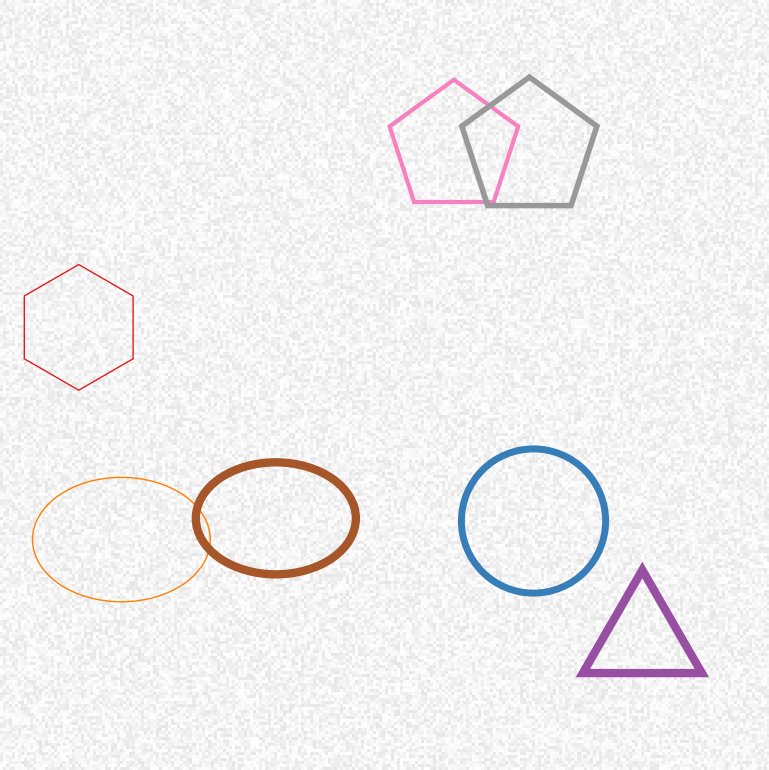[{"shape": "hexagon", "thickness": 0.5, "radius": 0.41, "center": [0.102, 0.575]}, {"shape": "circle", "thickness": 2.5, "radius": 0.47, "center": [0.693, 0.323]}, {"shape": "triangle", "thickness": 3, "radius": 0.45, "center": [0.834, 0.17]}, {"shape": "oval", "thickness": 0.5, "radius": 0.58, "center": [0.158, 0.299]}, {"shape": "oval", "thickness": 3, "radius": 0.52, "center": [0.358, 0.327]}, {"shape": "pentagon", "thickness": 1.5, "radius": 0.44, "center": [0.589, 0.809]}, {"shape": "pentagon", "thickness": 2, "radius": 0.46, "center": [0.687, 0.808]}]